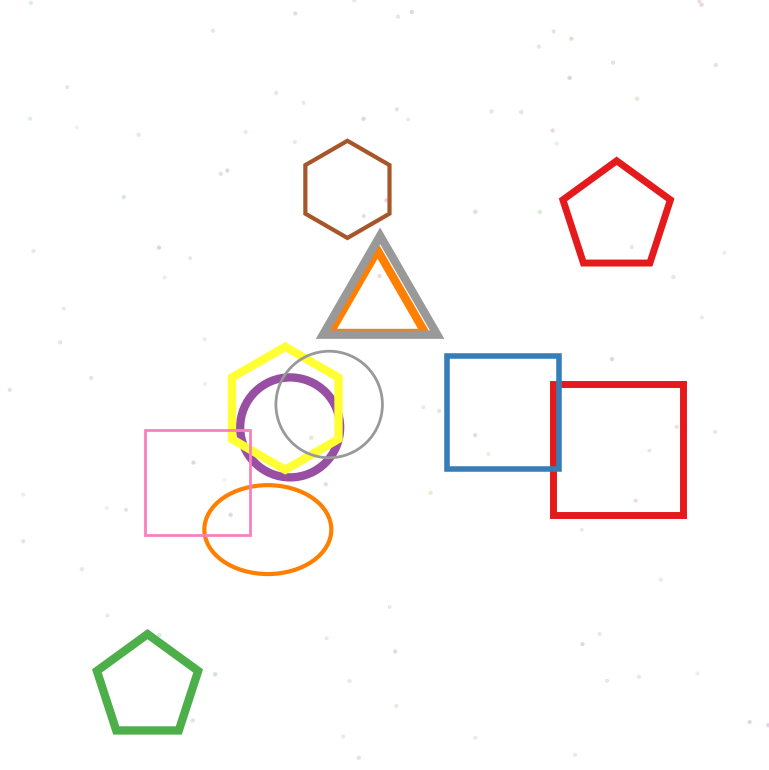[{"shape": "square", "thickness": 2.5, "radius": 0.42, "center": [0.803, 0.416]}, {"shape": "pentagon", "thickness": 2.5, "radius": 0.37, "center": [0.801, 0.718]}, {"shape": "square", "thickness": 2, "radius": 0.37, "center": [0.653, 0.465]}, {"shape": "pentagon", "thickness": 3, "radius": 0.35, "center": [0.192, 0.107]}, {"shape": "circle", "thickness": 3, "radius": 0.32, "center": [0.377, 0.445]}, {"shape": "triangle", "thickness": 3, "radius": 0.36, "center": [0.49, 0.603]}, {"shape": "oval", "thickness": 1.5, "radius": 0.41, "center": [0.348, 0.312]}, {"shape": "hexagon", "thickness": 3, "radius": 0.4, "center": [0.37, 0.47]}, {"shape": "hexagon", "thickness": 1.5, "radius": 0.32, "center": [0.451, 0.754]}, {"shape": "square", "thickness": 1, "radius": 0.34, "center": [0.257, 0.374]}, {"shape": "circle", "thickness": 1, "radius": 0.35, "center": [0.427, 0.475]}, {"shape": "triangle", "thickness": 3, "radius": 0.43, "center": [0.494, 0.608]}]